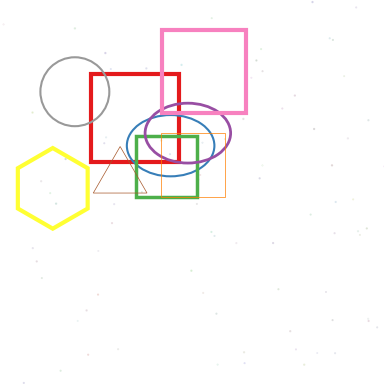[{"shape": "square", "thickness": 3, "radius": 0.57, "center": [0.351, 0.693]}, {"shape": "oval", "thickness": 1.5, "radius": 0.57, "center": [0.443, 0.622]}, {"shape": "square", "thickness": 2.5, "radius": 0.4, "center": [0.432, 0.567]}, {"shape": "oval", "thickness": 2, "radius": 0.56, "center": [0.488, 0.654]}, {"shape": "square", "thickness": 0.5, "radius": 0.42, "center": [0.501, 0.572]}, {"shape": "hexagon", "thickness": 3, "radius": 0.52, "center": [0.137, 0.511]}, {"shape": "triangle", "thickness": 0.5, "radius": 0.4, "center": [0.312, 0.539]}, {"shape": "square", "thickness": 3, "radius": 0.54, "center": [0.529, 0.814]}, {"shape": "circle", "thickness": 1.5, "radius": 0.45, "center": [0.194, 0.762]}]